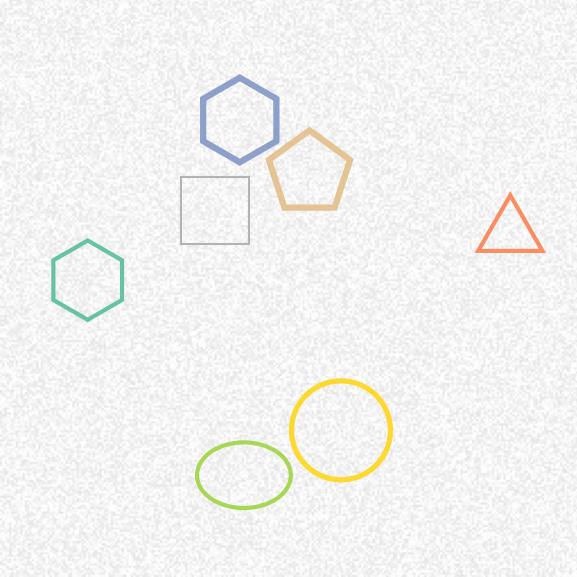[{"shape": "hexagon", "thickness": 2, "radius": 0.34, "center": [0.152, 0.514]}, {"shape": "triangle", "thickness": 2, "radius": 0.32, "center": [0.884, 0.597]}, {"shape": "hexagon", "thickness": 3, "radius": 0.37, "center": [0.415, 0.791]}, {"shape": "oval", "thickness": 2, "radius": 0.41, "center": [0.422, 0.176]}, {"shape": "circle", "thickness": 2.5, "radius": 0.43, "center": [0.59, 0.254]}, {"shape": "pentagon", "thickness": 3, "radius": 0.37, "center": [0.536, 0.699]}, {"shape": "square", "thickness": 1, "radius": 0.29, "center": [0.372, 0.634]}]